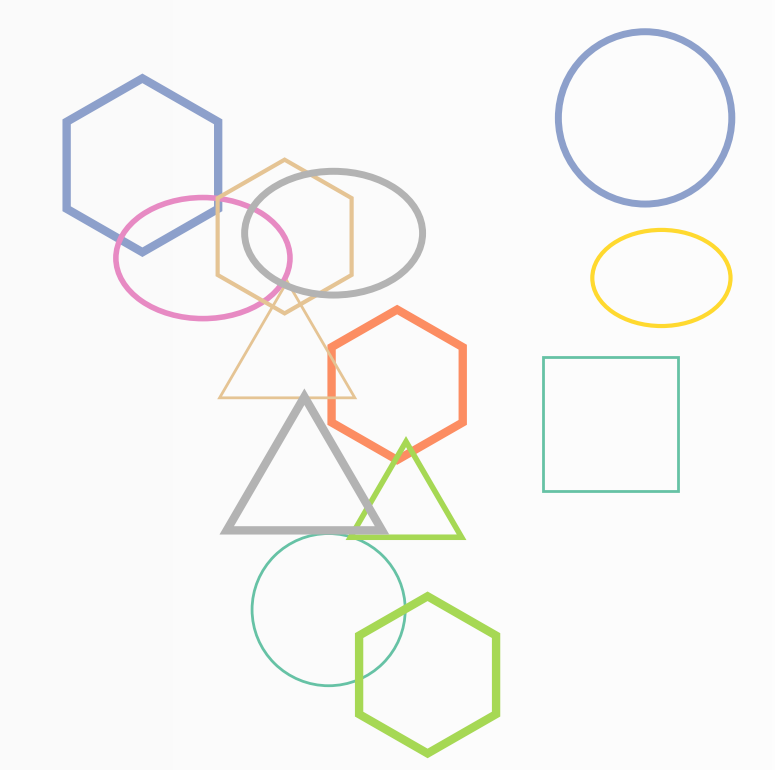[{"shape": "square", "thickness": 1, "radius": 0.44, "center": [0.788, 0.449]}, {"shape": "circle", "thickness": 1, "radius": 0.49, "center": [0.424, 0.208]}, {"shape": "hexagon", "thickness": 3, "radius": 0.49, "center": [0.512, 0.5]}, {"shape": "circle", "thickness": 2.5, "radius": 0.56, "center": [0.832, 0.847]}, {"shape": "hexagon", "thickness": 3, "radius": 0.56, "center": [0.184, 0.785]}, {"shape": "oval", "thickness": 2, "radius": 0.56, "center": [0.262, 0.665]}, {"shape": "hexagon", "thickness": 3, "radius": 0.51, "center": [0.552, 0.124]}, {"shape": "triangle", "thickness": 2, "radius": 0.41, "center": [0.524, 0.344]}, {"shape": "oval", "thickness": 1.5, "radius": 0.45, "center": [0.853, 0.639]}, {"shape": "triangle", "thickness": 1, "radius": 0.5, "center": [0.371, 0.534]}, {"shape": "hexagon", "thickness": 1.5, "radius": 0.5, "center": [0.367, 0.693]}, {"shape": "triangle", "thickness": 3, "radius": 0.58, "center": [0.393, 0.369]}, {"shape": "oval", "thickness": 2.5, "radius": 0.57, "center": [0.43, 0.697]}]